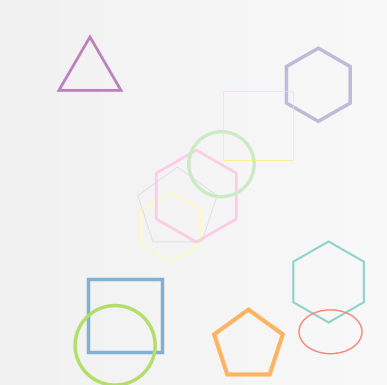[{"shape": "hexagon", "thickness": 1.5, "radius": 0.53, "center": [0.848, 0.268]}, {"shape": "hexagon", "thickness": 1, "radius": 0.45, "center": [0.441, 0.41]}, {"shape": "hexagon", "thickness": 2.5, "radius": 0.47, "center": [0.821, 0.78]}, {"shape": "oval", "thickness": 1, "radius": 0.41, "center": [0.853, 0.138]}, {"shape": "square", "thickness": 2.5, "radius": 0.48, "center": [0.322, 0.181]}, {"shape": "pentagon", "thickness": 3, "radius": 0.47, "center": [0.641, 0.103]}, {"shape": "circle", "thickness": 2.5, "radius": 0.52, "center": [0.297, 0.103]}, {"shape": "hexagon", "thickness": 2, "radius": 0.6, "center": [0.506, 0.491]}, {"shape": "pentagon", "thickness": 0.5, "radius": 0.54, "center": [0.458, 0.459]}, {"shape": "triangle", "thickness": 2, "radius": 0.46, "center": [0.232, 0.812]}, {"shape": "circle", "thickness": 2.5, "radius": 0.42, "center": [0.571, 0.574]}, {"shape": "square", "thickness": 0.5, "radius": 0.45, "center": [0.667, 0.673]}]